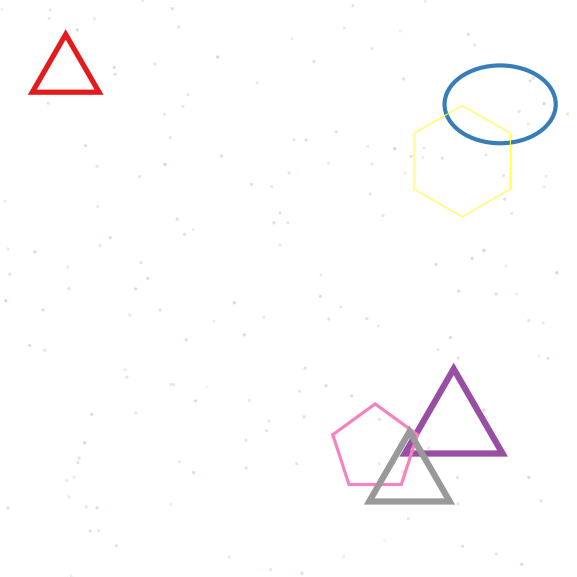[{"shape": "triangle", "thickness": 2.5, "radius": 0.33, "center": [0.114, 0.873]}, {"shape": "oval", "thickness": 2, "radius": 0.48, "center": [0.866, 0.818]}, {"shape": "triangle", "thickness": 3, "radius": 0.49, "center": [0.786, 0.263]}, {"shape": "hexagon", "thickness": 0.5, "radius": 0.48, "center": [0.8, 0.72]}, {"shape": "pentagon", "thickness": 1.5, "radius": 0.39, "center": [0.65, 0.223]}, {"shape": "triangle", "thickness": 3, "radius": 0.4, "center": [0.709, 0.171]}]